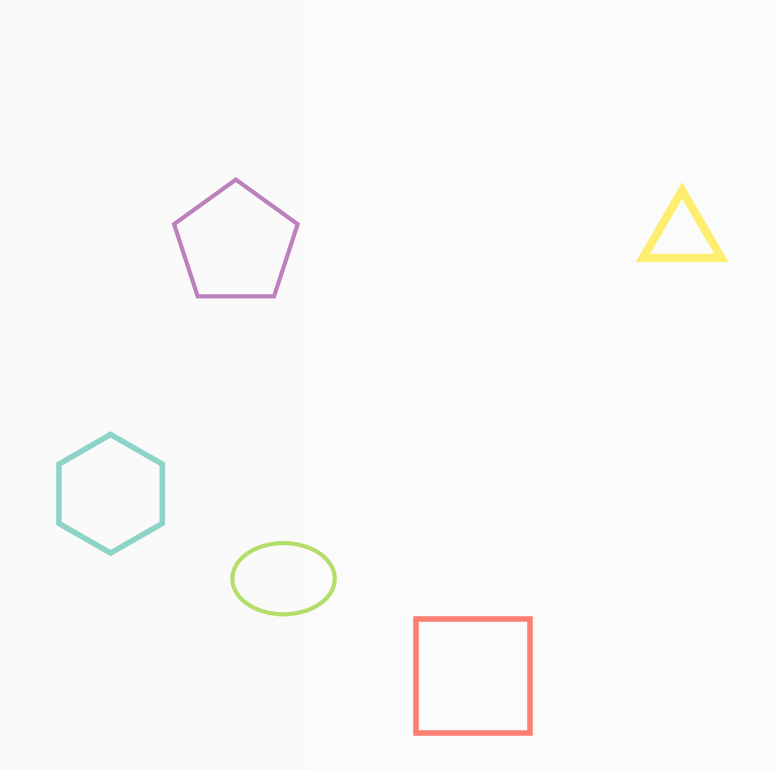[{"shape": "hexagon", "thickness": 2, "radius": 0.39, "center": [0.143, 0.359]}, {"shape": "square", "thickness": 2, "radius": 0.37, "center": [0.61, 0.122]}, {"shape": "oval", "thickness": 1.5, "radius": 0.33, "center": [0.366, 0.248]}, {"shape": "pentagon", "thickness": 1.5, "radius": 0.42, "center": [0.304, 0.683]}, {"shape": "triangle", "thickness": 3, "radius": 0.29, "center": [0.88, 0.694]}]